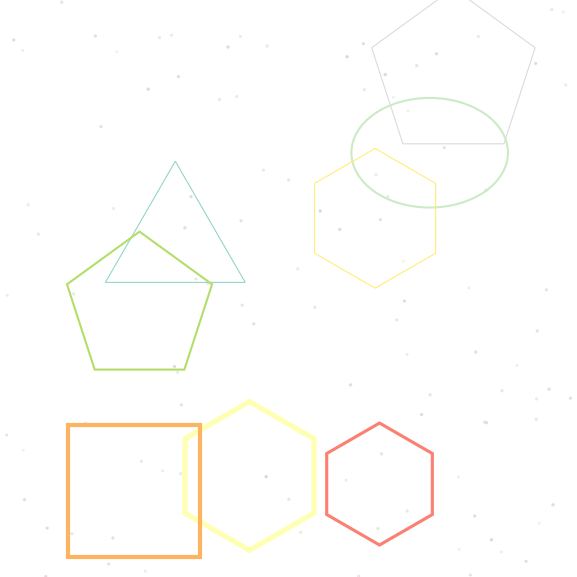[{"shape": "triangle", "thickness": 0.5, "radius": 0.7, "center": [0.304, 0.58]}, {"shape": "hexagon", "thickness": 2.5, "radius": 0.64, "center": [0.432, 0.175]}, {"shape": "hexagon", "thickness": 1.5, "radius": 0.53, "center": [0.657, 0.161]}, {"shape": "square", "thickness": 2, "radius": 0.57, "center": [0.232, 0.149]}, {"shape": "pentagon", "thickness": 1, "radius": 0.66, "center": [0.242, 0.466]}, {"shape": "pentagon", "thickness": 0.5, "radius": 0.74, "center": [0.785, 0.871]}, {"shape": "oval", "thickness": 1, "radius": 0.68, "center": [0.744, 0.735]}, {"shape": "hexagon", "thickness": 0.5, "radius": 0.6, "center": [0.65, 0.621]}]